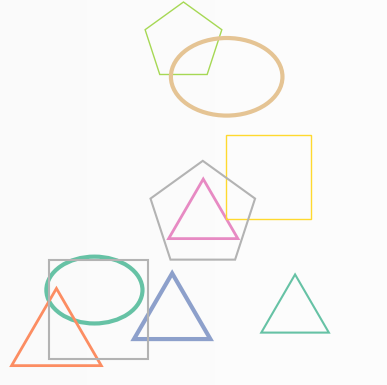[{"shape": "oval", "thickness": 3, "radius": 0.62, "center": [0.244, 0.247]}, {"shape": "triangle", "thickness": 1.5, "radius": 0.5, "center": [0.761, 0.186]}, {"shape": "triangle", "thickness": 2, "radius": 0.67, "center": [0.146, 0.117]}, {"shape": "triangle", "thickness": 3, "radius": 0.57, "center": [0.444, 0.176]}, {"shape": "triangle", "thickness": 2, "radius": 0.52, "center": [0.525, 0.432]}, {"shape": "pentagon", "thickness": 1, "radius": 0.52, "center": [0.473, 0.891]}, {"shape": "square", "thickness": 1, "radius": 0.55, "center": [0.693, 0.54]}, {"shape": "oval", "thickness": 3, "radius": 0.72, "center": [0.585, 0.801]}, {"shape": "pentagon", "thickness": 1.5, "radius": 0.71, "center": [0.523, 0.44]}, {"shape": "square", "thickness": 1.5, "radius": 0.64, "center": [0.254, 0.196]}]